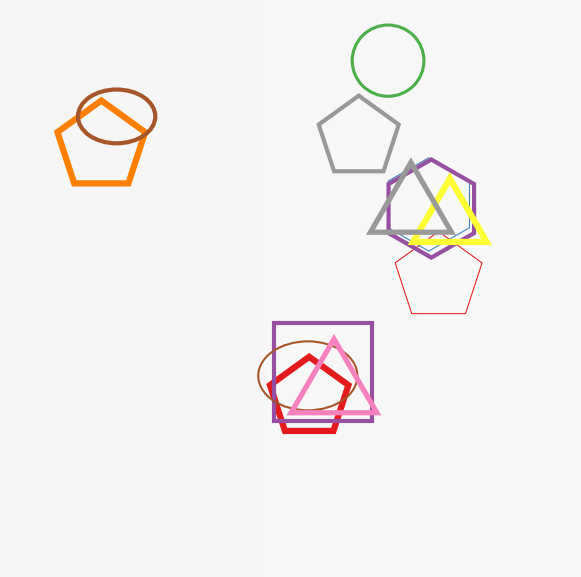[{"shape": "pentagon", "thickness": 0.5, "radius": 0.39, "center": [0.755, 0.52]}, {"shape": "pentagon", "thickness": 3, "radius": 0.35, "center": [0.532, 0.31]}, {"shape": "hexagon", "thickness": 0.5, "radius": 0.4, "center": [0.738, 0.645]}, {"shape": "circle", "thickness": 1.5, "radius": 0.31, "center": [0.668, 0.894]}, {"shape": "hexagon", "thickness": 2, "radius": 0.42, "center": [0.742, 0.638]}, {"shape": "square", "thickness": 2, "radius": 0.42, "center": [0.556, 0.355]}, {"shape": "pentagon", "thickness": 3, "radius": 0.4, "center": [0.174, 0.746]}, {"shape": "triangle", "thickness": 3, "radius": 0.37, "center": [0.774, 0.617]}, {"shape": "oval", "thickness": 2, "radius": 0.33, "center": [0.201, 0.798]}, {"shape": "oval", "thickness": 1, "radius": 0.43, "center": [0.53, 0.348]}, {"shape": "triangle", "thickness": 2.5, "radius": 0.43, "center": [0.575, 0.327]}, {"shape": "pentagon", "thickness": 2, "radius": 0.36, "center": [0.617, 0.761]}, {"shape": "triangle", "thickness": 2.5, "radius": 0.4, "center": [0.707, 0.637]}]